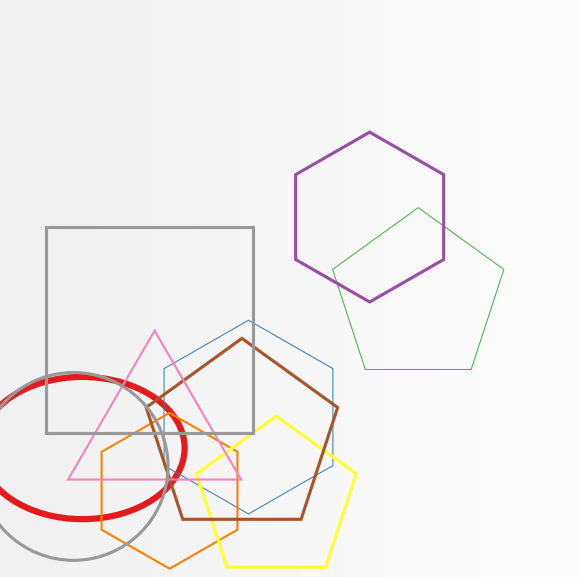[{"shape": "oval", "thickness": 3, "radius": 0.88, "center": [0.142, 0.223]}, {"shape": "hexagon", "thickness": 0.5, "radius": 0.84, "center": [0.428, 0.277]}, {"shape": "pentagon", "thickness": 0.5, "radius": 0.77, "center": [0.72, 0.485]}, {"shape": "hexagon", "thickness": 1.5, "radius": 0.74, "center": [0.636, 0.623]}, {"shape": "hexagon", "thickness": 1, "radius": 0.67, "center": [0.292, 0.149]}, {"shape": "pentagon", "thickness": 1.5, "radius": 0.72, "center": [0.475, 0.134]}, {"shape": "pentagon", "thickness": 1.5, "radius": 0.87, "center": [0.416, 0.24]}, {"shape": "triangle", "thickness": 1, "radius": 0.86, "center": [0.266, 0.255]}, {"shape": "square", "thickness": 1.5, "radius": 0.89, "center": [0.258, 0.428]}, {"shape": "circle", "thickness": 1.5, "radius": 0.81, "center": [0.126, 0.191]}]